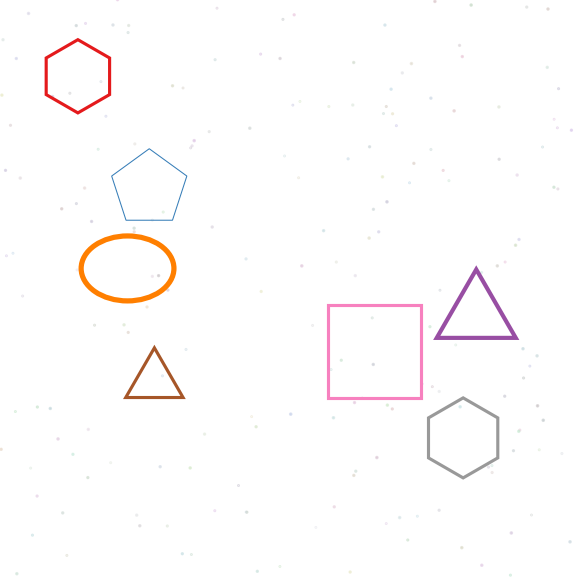[{"shape": "hexagon", "thickness": 1.5, "radius": 0.32, "center": [0.135, 0.867]}, {"shape": "pentagon", "thickness": 0.5, "radius": 0.34, "center": [0.258, 0.673]}, {"shape": "triangle", "thickness": 2, "radius": 0.39, "center": [0.825, 0.454]}, {"shape": "oval", "thickness": 2.5, "radius": 0.4, "center": [0.221, 0.534]}, {"shape": "triangle", "thickness": 1.5, "radius": 0.29, "center": [0.267, 0.339]}, {"shape": "square", "thickness": 1.5, "radius": 0.4, "center": [0.648, 0.391]}, {"shape": "hexagon", "thickness": 1.5, "radius": 0.35, "center": [0.802, 0.241]}]